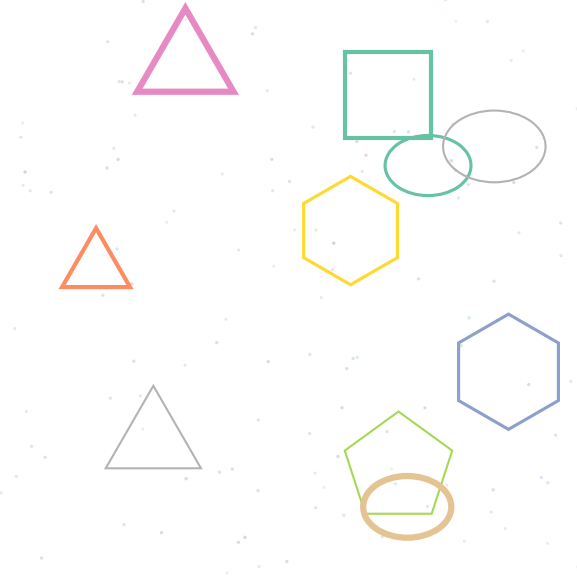[{"shape": "square", "thickness": 2, "radius": 0.37, "center": [0.672, 0.834]}, {"shape": "oval", "thickness": 1.5, "radius": 0.37, "center": [0.741, 0.713]}, {"shape": "triangle", "thickness": 2, "radius": 0.34, "center": [0.166, 0.536]}, {"shape": "hexagon", "thickness": 1.5, "radius": 0.5, "center": [0.881, 0.355]}, {"shape": "triangle", "thickness": 3, "radius": 0.48, "center": [0.321, 0.888]}, {"shape": "pentagon", "thickness": 1, "radius": 0.49, "center": [0.69, 0.189]}, {"shape": "hexagon", "thickness": 1.5, "radius": 0.47, "center": [0.607, 0.6]}, {"shape": "oval", "thickness": 3, "radius": 0.38, "center": [0.705, 0.121]}, {"shape": "oval", "thickness": 1, "radius": 0.44, "center": [0.856, 0.746]}, {"shape": "triangle", "thickness": 1, "radius": 0.48, "center": [0.266, 0.236]}]